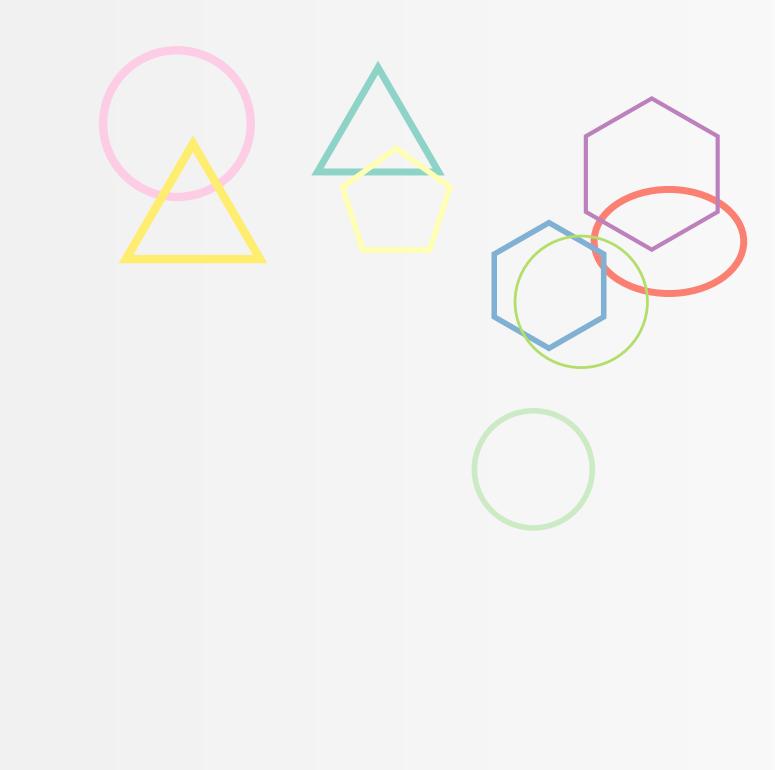[{"shape": "triangle", "thickness": 2.5, "radius": 0.45, "center": [0.488, 0.822]}, {"shape": "pentagon", "thickness": 2, "radius": 0.36, "center": [0.511, 0.734]}, {"shape": "oval", "thickness": 2.5, "radius": 0.48, "center": [0.863, 0.686]}, {"shape": "hexagon", "thickness": 2, "radius": 0.41, "center": [0.708, 0.629]}, {"shape": "circle", "thickness": 1, "radius": 0.43, "center": [0.75, 0.608]}, {"shape": "circle", "thickness": 3, "radius": 0.48, "center": [0.228, 0.839]}, {"shape": "hexagon", "thickness": 1.5, "radius": 0.49, "center": [0.841, 0.774]}, {"shape": "circle", "thickness": 2, "radius": 0.38, "center": [0.688, 0.39]}, {"shape": "triangle", "thickness": 3, "radius": 0.5, "center": [0.249, 0.714]}]